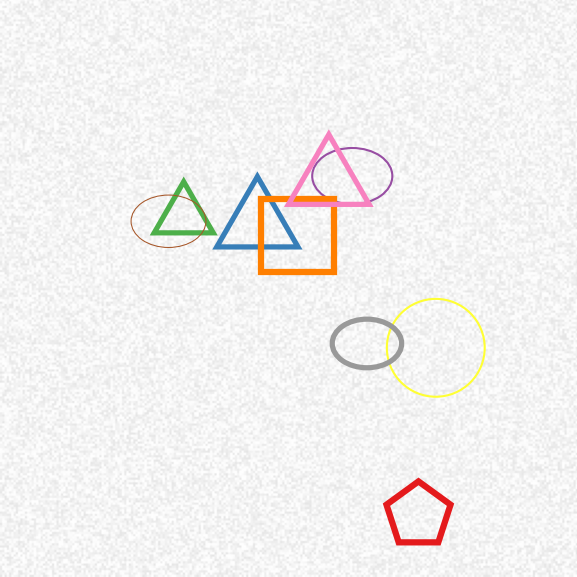[{"shape": "pentagon", "thickness": 3, "radius": 0.29, "center": [0.725, 0.107]}, {"shape": "triangle", "thickness": 2.5, "radius": 0.41, "center": [0.446, 0.612]}, {"shape": "triangle", "thickness": 2.5, "radius": 0.3, "center": [0.318, 0.625]}, {"shape": "oval", "thickness": 1, "radius": 0.35, "center": [0.61, 0.694]}, {"shape": "square", "thickness": 3, "radius": 0.31, "center": [0.515, 0.591]}, {"shape": "circle", "thickness": 1, "radius": 0.42, "center": [0.755, 0.397]}, {"shape": "oval", "thickness": 0.5, "radius": 0.32, "center": [0.292, 0.616]}, {"shape": "triangle", "thickness": 2.5, "radius": 0.4, "center": [0.569, 0.686]}, {"shape": "oval", "thickness": 2.5, "radius": 0.3, "center": [0.635, 0.404]}]